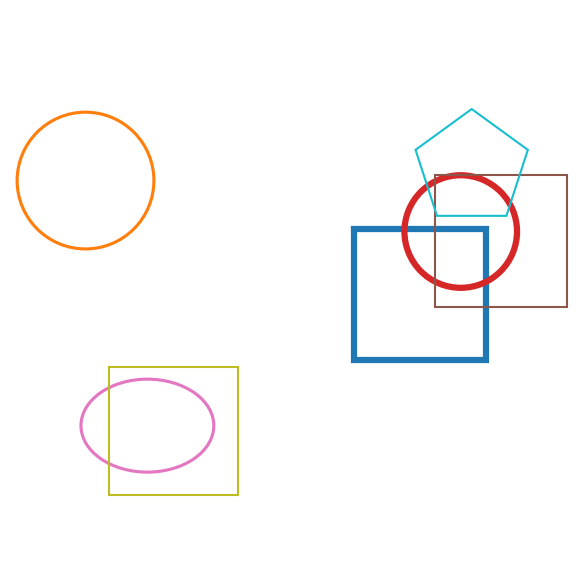[{"shape": "square", "thickness": 3, "radius": 0.57, "center": [0.727, 0.489]}, {"shape": "circle", "thickness": 1.5, "radius": 0.59, "center": [0.148, 0.686]}, {"shape": "circle", "thickness": 3, "radius": 0.49, "center": [0.798, 0.598]}, {"shape": "square", "thickness": 1, "radius": 0.57, "center": [0.867, 0.582]}, {"shape": "oval", "thickness": 1.5, "radius": 0.57, "center": [0.255, 0.262]}, {"shape": "square", "thickness": 1, "radius": 0.56, "center": [0.3, 0.253]}, {"shape": "pentagon", "thickness": 1, "radius": 0.51, "center": [0.817, 0.708]}]